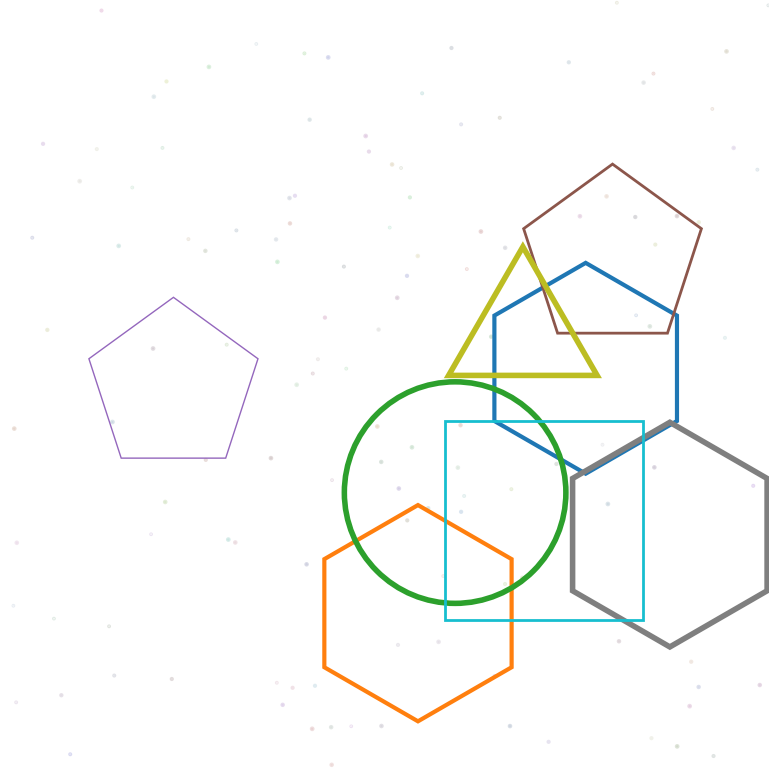[{"shape": "hexagon", "thickness": 1.5, "radius": 0.68, "center": [0.761, 0.522]}, {"shape": "hexagon", "thickness": 1.5, "radius": 0.7, "center": [0.543, 0.204]}, {"shape": "circle", "thickness": 2, "radius": 0.72, "center": [0.591, 0.36]}, {"shape": "pentagon", "thickness": 0.5, "radius": 0.58, "center": [0.225, 0.498]}, {"shape": "pentagon", "thickness": 1, "radius": 0.61, "center": [0.795, 0.666]}, {"shape": "hexagon", "thickness": 2, "radius": 0.73, "center": [0.87, 0.306]}, {"shape": "triangle", "thickness": 2, "radius": 0.56, "center": [0.679, 0.568]}, {"shape": "square", "thickness": 1, "radius": 0.65, "center": [0.707, 0.324]}]